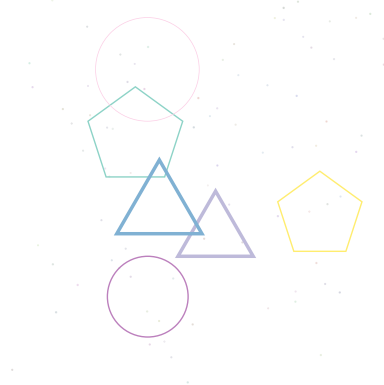[{"shape": "pentagon", "thickness": 1, "radius": 0.65, "center": [0.352, 0.645]}, {"shape": "triangle", "thickness": 2.5, "radius": 0.56, "center": [0.56, 0.391]}, {"shape": "triangle", "thickness": 2.5, "radius": 0.64, "center": [0.414, 0.457]}, {"shape": "circle", "thickness": 0.5, "radius": 0.67, "center": [0.383, 0.82]}, {"shape": "circle", "thickness": 1, "radius": 0.52, "center": [0.384, 0.229]}, {"shape": "pentagon", "thickness": 1, "radius": 0.57, "center": [0.831, 0.44]}]